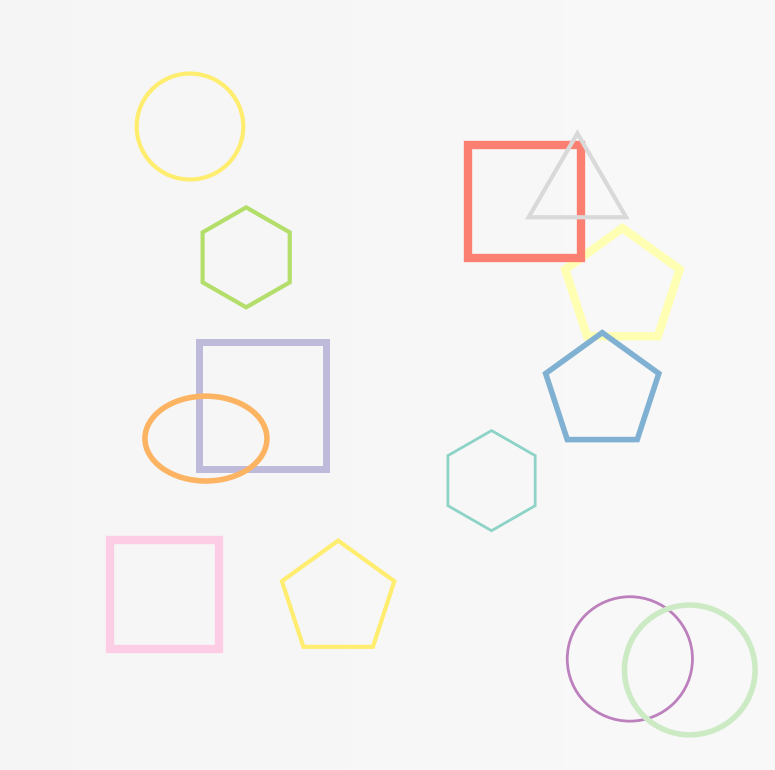[{"shape": "hexagon", "thickness": 1, "radius": 0.33, "center": [0.634, 0.376]}, {"shape": "pentagon", "thickness": 3, "radius": 0.39, "center": [0.803, 0.626]}, {"shape": "square", "thickness": 2.5, "radius": 0.41, "center": [0.339, 0.473]}, {"shape": "square", "thickness": 3, "radius": 0.37, "center": [0.677, 0.738]}, {"shape": "pentagon", "thickness": 2, "radius": 0.38, "center": [0.777, 0.491]}, {"shape": "oval", "thickness": 2, "radius": 0.39, "center": [0.266, 0.43]}, {"shape": "hexagon", "thickness": 1.5, "radius": 0.32, "center": [0.318, 0.666]}, {"shape": "square", "thickness": 3, "radius": 0.35, "center": [0.212, 0.228]}, {"shape": "triangle", "thickness": 1.5, "radius": 0.36, "center": [0.745, 0.754]}, {"shape": "circle", "thickness": 1, "radius": 0.4, "center": [0.813, 0.144]}, {"shape": "circle", "thickness": 2, "radius": 0.42, "center": [0.89, 0.13]}, {"shape": "pentagon", "thickness": 1.5, "radius": 0.38, "center": [0.436, 0.222]}, {"shape": "circle", "thickness": 1.5, "radius": 0.34, "center": [0.245, 0.836]}]